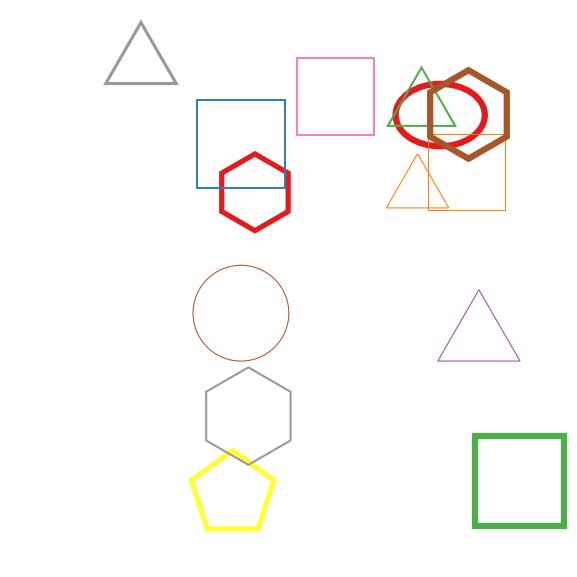[{"shape": "oval", "thickness": 3, "radius": 0.39, "center": [0.762, 0.8]}, {"shape": "hexagon", "thickness": 2.5, "radius": 0.33, "center": [0.441, 0.666]}, {"shape": "square", "thickness": 1, "radius": 0.38, "center": [0.417, 0.75]}, {"shape": "triangle", "thickness": 1, "radius": 0.34, "center": [0.73, 0.815]}, {"shape": "square", "thickness": 3, "radius": 0.39, "center": [0.899, 0.166]}, {"shape": "triangle", "thickness": 0.5, "radius": 0.41, "center": [0.829, 0.415]}, {"shape": "triangle", "thickness": 0.5, "radius": 0.31, "center": [0.723, 0.67]}, {"shape": "square", "thickness": 0.5, "radius": 0.33, "center": [0.808, 0.701]}, {"shape": "pentagon", "thickness": 2.5, "radius": 0.38, "center": [0.403, 0.144]}, {"shape": "hexagon", "thickness": 3, "radius": 0.38, "center": [0.811, 0.801]}, {"shape": "circle", "thickness": 0.5, "radius": 0.41, "center": [0.417, 0.457]}, {"shape": "square", "thickness": 1, "radius": 0.33, "center": [0.58, 0.831]}, {"shape": "triangle", "thickness": 1.5, "radius": 0.35, "center": [0.244, 0.89]}, {"shape": "hexagon", "thickness": 1, "radius": 0.42, "center": [0.43, 0.279]}]